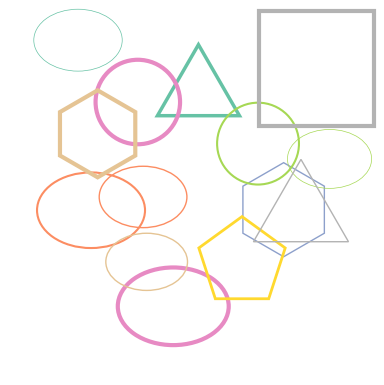[{"shape": "triangle", "thickness": 2.5, "radius": 0.61, "center": [0.515, 0.761]}, {"shape": "oval", "thickness": 0.5, "radius": 0.57, "center": [0.203, 0.896]}, {"shape": "oval", "thickness": 1, "radius": 0.57, "center": [0.372, 0.488]}, {"shape": "oval", "thickness": 1.5, "radius": 0.7, "center": [0.236, 0.454]}, {"shape": "hexagon", "thickness": 1, "radius": 0.61, "center": [0.737, 0.455]}, {"shape": "oval", "thickness": 3, "radius": 0.72, "center": [0.45, 0.204]}, {"shape": "circle", "thickness": 3, "radius": 0.55, "center": [0.358, 0.735]}, {"shape": "oval", "thickness": 0.5, "radius": 0.55, "center": [0.856, 0.587]}, {"shape": "circle", "thickness": 1.5, "radius": 0.53, "center": [0.67, 0.627]}, {"shape": "pentagon", "thickness": 2, "radius": 0.59, "center": [0.629, 0.319]}, {"shape": "hexagon", "thickness": 3, "radius": 0.56, "center": [0.254, 0.652]}, {"shape": "oval", "thickness": 1, "radius": 0.53, "center": [0.381, 0.32]}, {"shape": "square", "thickness": 3, "radius": 0.75, "center": [0.821, 0.821]}, {"shape": "triangle", "thickness": 1, "radius": 0.71, "center": [0.782, 0.443]}]